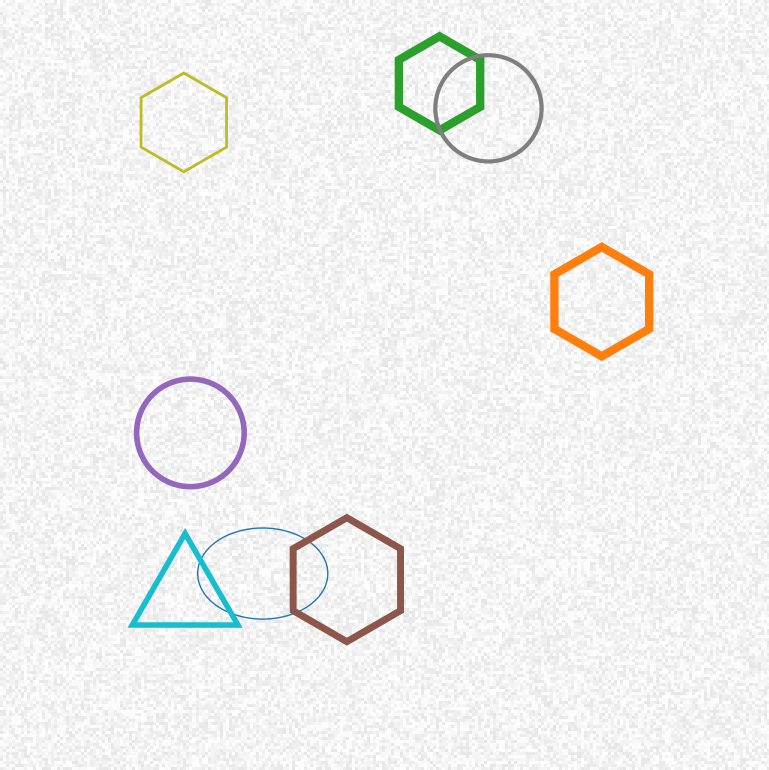[{"shape": "oval", "thickness": 0.5, "radius": 0.42, "center": [0.341, 0.255]}, {"shape": "hexagon", "thickness": 3, "radius": 0.36, "center": [0.782, 0.608]}, {"shape": "hexagon", "thickness": 3, "radius": 0.31, "center": [0.571, 0.892]}, {"shape": "circle", "thickness": 2, "radius": 0.35, "center": [0.247, 0.438]}, {"shape": "hexagon", "thickness": 2.5, "radius": 0.4, "center": [0.45, 0.247]}, {"shape": "circle", "thickness": 1.5, "radius": 0.34, "center": [0.634, 0.859]}, {"shape": "hexagon", "thickness": 1, "radius": 0.32, "center": [0.239, 0.841]}, {"shape": "triangle", "thickness": 2, "radius": 0.4, "center": [0.24, 0.228]}]